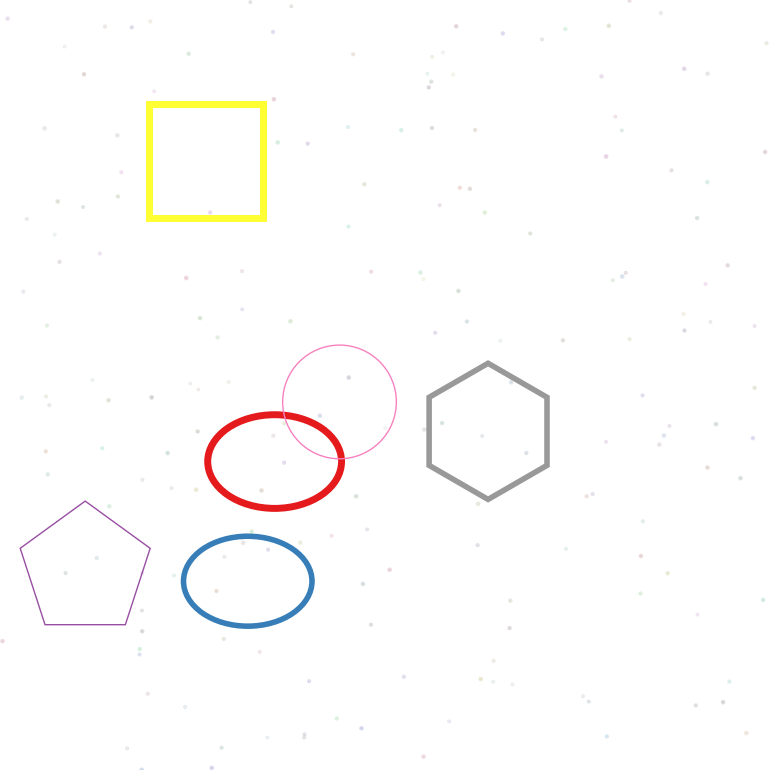[{"shape": "oval", "thickness": 2.5, "radius": 0.43, "center": [0.357, 0.401]}, {"shape": "oval", "thickness": 2, "radius": 0.42, "center": [0.322, 0.245]}, {"shape": "pentagon", "thickness": 0.5, "radius": 0.44, "center": [0.111, 0.26]}, {"shape": "square", "thickness": 2.5, "radius": 0.37, "center": [0.267, 0.791]}, {"shape": "circle", "thickness": 0.5, "radius": 0.37, "center": [0.441, 0.478]}, {"shape": "hexagon", "thickness": 2, "radius": 0.44, "center": [0.634, 0.44]}]